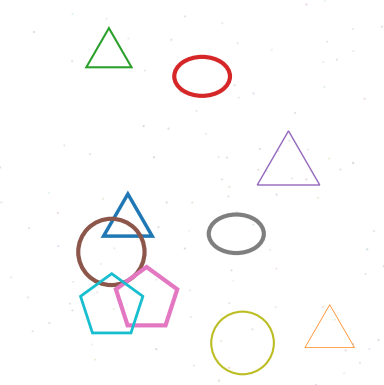[{"shape": "triangle", "thickness": 2.5, "radius": 0.36, "center": [0.332, 0.423]}, {"shape": "triangle", "thickness": 0.5, "radius": 0.37, "center": [0.856, 0.134]}, {"shape": "triangle", "thickness": 1.5, "radius": 0.34, "center": [0.283, 0.859]}, {"shape": "oval", "thickness": 3, "radius": 0.36, "center": [0.525, 0.802]}, {"shape": "triangle", "thickness": 1, "radius": 0.47, "center": [0.749, 0.566]}, {"shape": "circle", "thickness": 3, "radius": 0.43, "center": [0.289, 0.346]}, {"shape": "pentagon", "thickness": 3, "radius": 0.42, "center": [0.381, 0.223]}, {"shape": "oval", "thickness": 3, "radius": 0.36, "center": [0.614, 0.393]}, {"shape": "circle", "thickness": 1.5, "radius": 0.41, "center": [0.63, 0.109]}, {"shape": "pentagon", "thickness": 2, "radius": 0.43, "center": [0.29, 0.204]}]